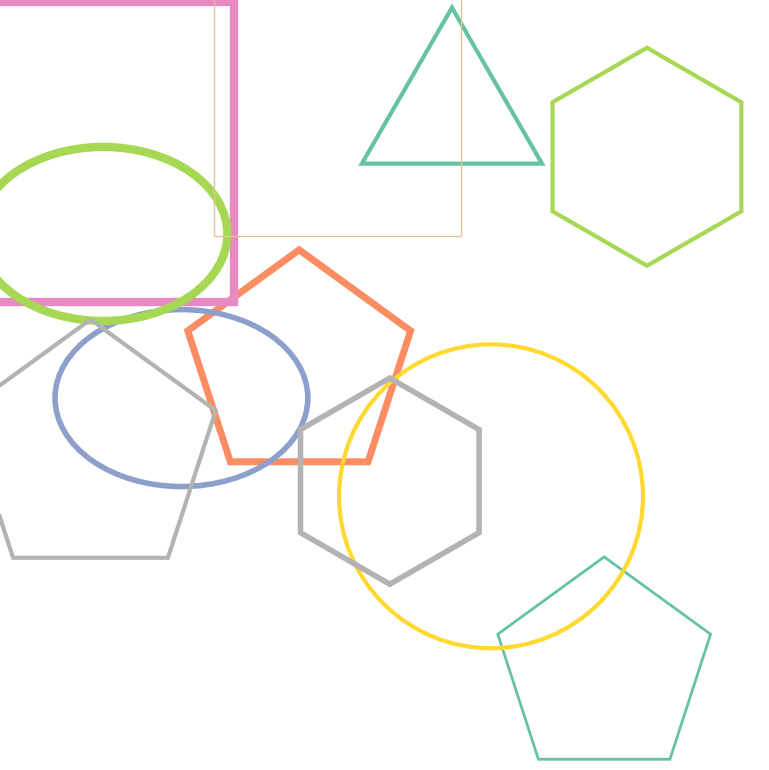[{"shape": "pentagon", "thickness": 1, "radius": 0.73, "center": [0.785, 0.131]}, {"shape": "triangle", "thickness": 1.5, "radius": 0.68, "center": [0.587, 0.855]}, {"shape": "pentagon", "thickness": 2.5, "radius": 0.76, "center": [0.389, 0.523]}, {"shape": "oval", "thickness": 2, "radius": 0.82, "center": [0.236, 0.483]}, {"shape": "square", "thickness": 3, "radius": 0.97, "center": [0.11, 0.803]}, {"shape": "oval", "thickness": 3, "radius": 0.81, "center": [0.134, 0.696]}, {"shape": "hexagon", "thickness": 1.5, "radius": 0.71, "center": [0.84, 0.796]}, {"shape": "circle", "thickness": 1.5, "radius": 0.99, "center": [0.638, 0.355]}, {"shape": "square", "thickness": 0.5, "radius": 0.8, "center": [0.438, 0.853]}, {"shape": "hexagon", "thickness": 2, "radius": 0.67, "center": [0.506, 0.375]}, {"shape": "pentagon", "thickness": 1.5, "radius": 0.86, "center": [0.118, 0.414]}]